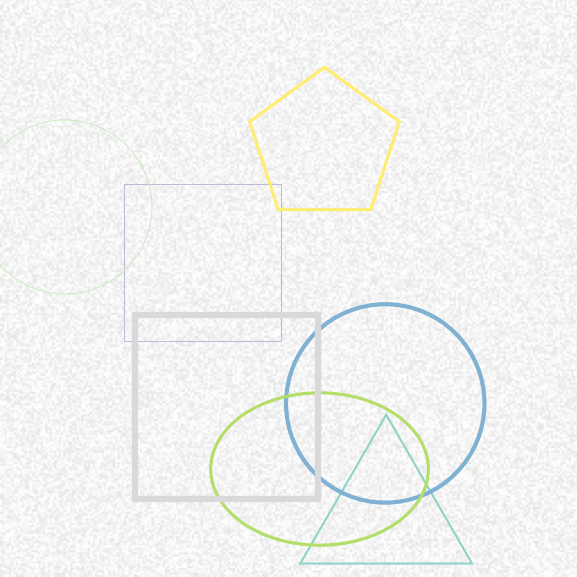[{"shape": "triangle", "thickness": 1, "radius": 0.86, "center": [0.669, 0.109]}, {"shape": "square", "thickness": 0.5, "radius": 0.68, "center": [0.351, 0.544]}, {"shape": "circle", "thickness": 2, "radius": 0.86, "center": [0.667, 0.301]}, {"shape": "oval", "thickness": 1.5, "radius": 0.94, "center": [0.553, 0.187]}, {"shape": "square", "thickness": 3, "radius": 0.8, "center": [0.392, 0.294]}, {"shape": "circle", "thickness": 0.5, "radius": 0.75, "center": [0.112, 0.641]}, {"shape": "pentagon", "thickness": 1.5, "radius": 0.68, "center": [0.562, 0.746]}]